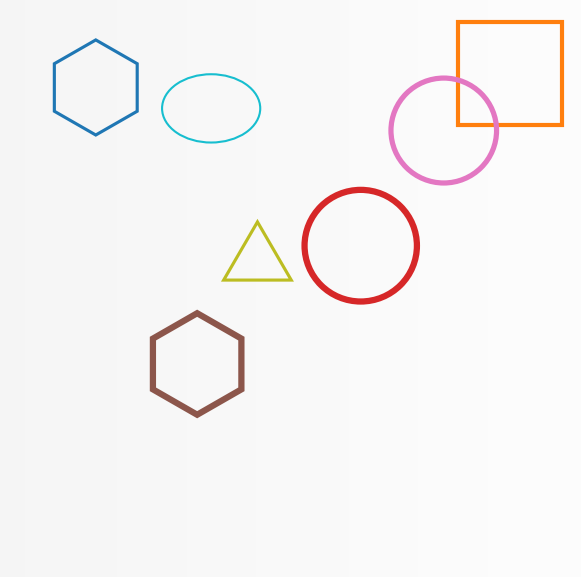[{"shape": "hexagon", "thickness": 1.5, "radius": 0.41, "center": [0.165, 0.848]}, {"shape": "square", "thickness": 2, "radius": 0.45, "center": [0.877, 0.871]}, {"shape": "circle", "thickness": 3, "radius": 0.48, "center": [0.621, 0.574]}, {"shape": "hexagon", "thickness": 3, "radius": 0.44, "center": [0.339, 0.369]}, {"shape": "circle", "thickness": 2.5, "radius": 0.45, "center": [0.763, 0.773]}, {"shape": "triangle", "thickness": 1.5, "radius": 0.34, "center": [0.443, 0.548]}, {"shape": "oval", "thickness": 1, "radius": 0.42, "center": [0.363, 0.811]}]